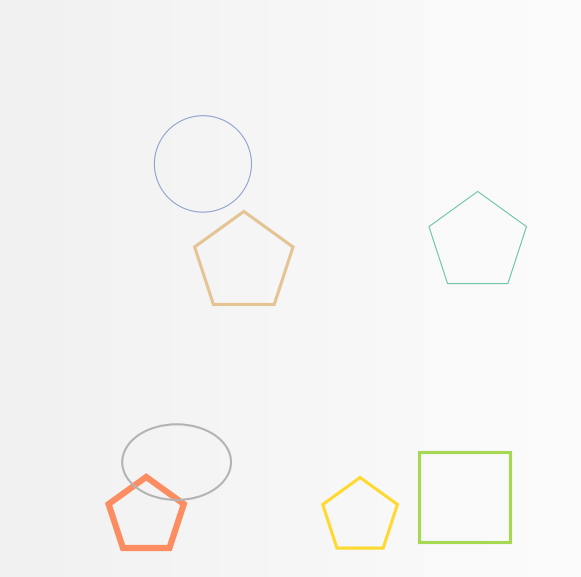[{"shape": "pentagon", "thickness": 0.5, "radius": 0.44, "center": [0.822, 0.579]}, {"shape": "pentagon", "thickness": 3, "radius": 0.34, "center": [0.252, 0.105]}, {"shape": "circle", "thickness": 0.5, "radius": 0.42, "center": [0.349, 0.715]}, {"shape": "square", "thickness": 1.5, "radius": 0.39, "center": [0.8, 0.138]}, {"shape": "pentagon", "thickness": 1.5, "radius": 0.34, "center": [0.619, 0.105]}, {"shape": "pentagon", "thickness": 1.5, "radius": 0.45, "center": [0.419, 0.544]}, {"shape": "oval", "thickness": 1, "radius": 0.47, "center": [0.304, 0.199]}]